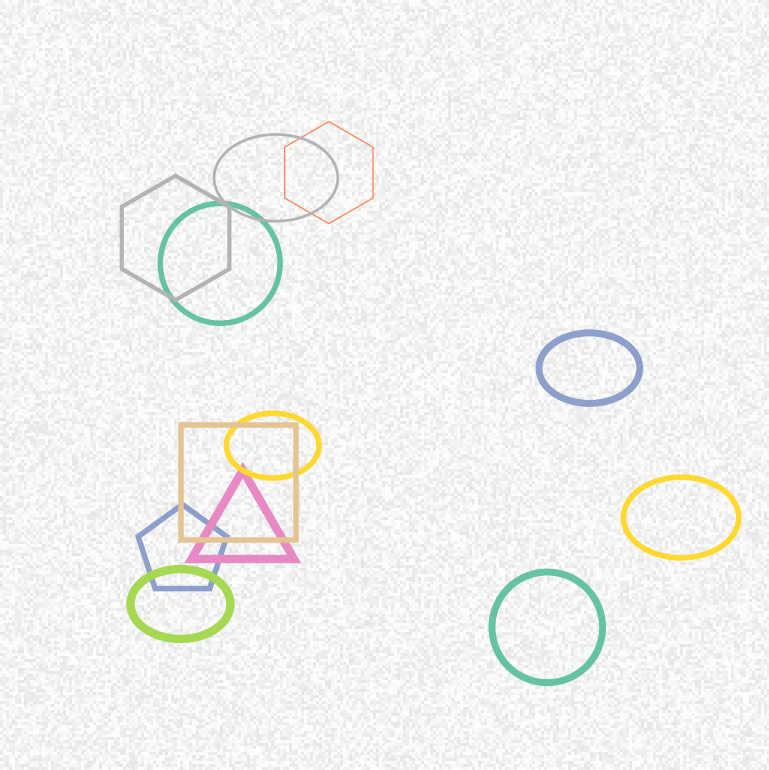[{"shape": "circle", "thickness": 2.5, "radius": 0.36, "center": [0.711, 0.185]}, {"shape": "circle", "thickness": 2, "radius": 0.39, "center": [0.286, 0.658]}, {"shape": "hexagon", "thickness": 0.5, "radius": 0.33, "center": [0.427, 0.776]}, {"shape": "pentagon", "thickness": 2, "radius": 0.3, "center": [0.237, 0.284]}, {"shape": "oval", "thickness": 2.5, "radius": 0.33, "center": [0.765, 0.522]}, {"shape": "triangle", "thickness": 3, "radius": 0.38, "center": [0.315, 0.312]}, {"shape": "oval", "thickness": 3, "radius": 0.32, "center": [0.234, 0.216]}, {"shape": "oval", "thickness": 2, "radius": 0.37, "center": [0.885, 0.328]}, {"shape": "oval", "thickness": 2, "radius": 0.3, "center": [0.354, 0.421]}, {"shape": "square", "thickness": 2, "radius": 0.37, "center": [0.31, 0.373]}, {"shape": "hexagon", "thickness": 1.5, "radius": 0.4, "center": [0.228, 0.691]}, {"shape": "oval", "thickness": 1, "radius": 0.4, "center": [0.358, 0.769]}]